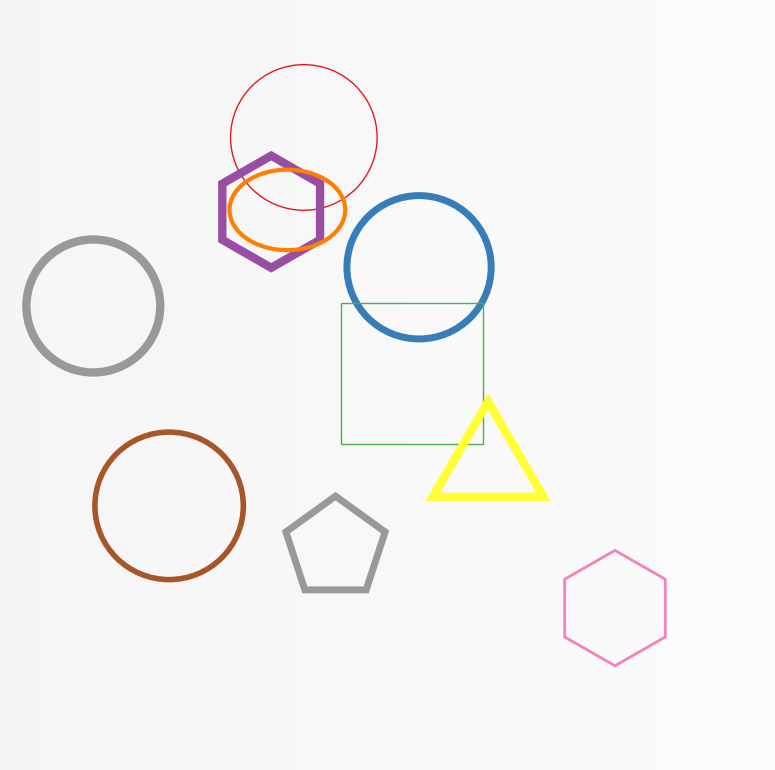[{"shape": "circle", "thickness": 0.5, "radius": 0.47, "center": [0.392, 0.821]}, {"shape": "circle", "thickness": 2.5, "radius": 0.47, "center": [0.541, 0.653]}, {"shape": "square", "thickness": 0.5, "radius": 0.46, "center": [0.531, 0.515]}, {"shape": "hexagon", "thickness": 3, "radius": 0.36, "center": [0.35, 0.725]}, {"shape": "oval", "thickness": 1.5, "radius": 0.37, "center": [0.371, 0.727]}, {"shape": "triangle", "thickness": 3, "radius": 0.41, "center": [0.63, 0.396]}, {"shape": "circle", "thickness": 2, "radius": 0.48, "center": [0.218, 0.343]}, {"shape": "hexagon", "thickness": 1, "radius": 0.37, "center": [0.793, 0.21]}, {"shape": "circle", "thickness": 3, "radius": 0.43, "center": [0.12, 0.603]}, {"shape": "pentagon", "thickness": 2.5, "radius": 0.34, "center": [0.433, 0.288]}]